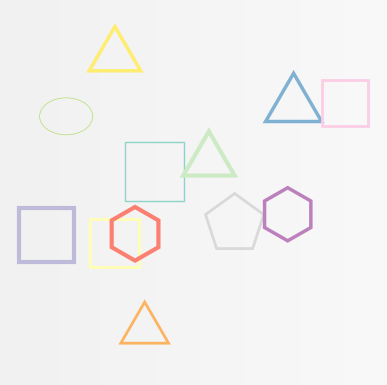[{"shape": "square", "thickness": 1, "radius": 0.38, "center": [0.398, 0.555]}, {"shape": "square", "thickness": 2, "radius": 0.31, "center": [0.295, 0.368]}, {"shape": "square", "thickness": 3, "radius": 0.35, "center": [0.121, 0.39]}, {"shape": "hexagon", "thickness": 3, "radius": 0.35, "center": [0.349, 0.393]}, {"shape": "triangle", "thickness": 2.5, "radius": 0.42, "center": [0.758, 0.726]}, {"shape": "triangle", "thickness": 2, "radius": 0.36, "center": [0.373, 0.144]}, {"shape": "oval", "thickness": 0.5, "radius": 0.34, "center": [0.171, 0.698]}, {"shape": "square", "thickness": 2, "radius": 0.3, "center": [0.89, 0.732]}, {"shape": "pentagon", "thickness": 2, "radius": 0.4, "center": [0.606, 0.418]}, {"shape": "hexagon", "thickness": 2.5, "radius": 0.34, "center": [0.742, 0.443]}, {"shape": "triangle", "thickness": 3, "radius": 0.38, "center": [0.539, 0.582]}, {"shape": "triangle", "thickness": 2.5, "radius": 0.38, "center": [0.297, 0.854]}]